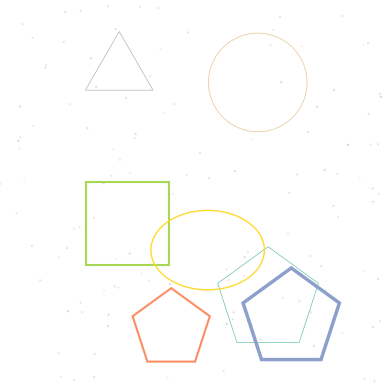[{"shape": "pentagon", "thickness": 0.5, "radius": 0.69, "center": [0.696, 0.222]}, {"shape": "pentagon", "thickness": 1.5, "radius": 0.53, "center": [0.445, 0.146]}, {"shape": "pentagon", "thickness": 2.5, "radius": 0.66, "center": [0.757, 0.172]}, {"shape": "square", "thickness": 1.5, "radius": 0.54, "center": [0.332, 0.42]}, {"shape": "oval", "thickness": 1, "radius": 0.74, "center": [0.539, 0.35]}, {"shape": "circle", "thickness": 0.5, "radius": 0.64, "center": [0.67, 0.786]}, {"shape": "triangle", "thickness": 0.5, "radius": 0.51, "center": [0.31, 0.817]}]